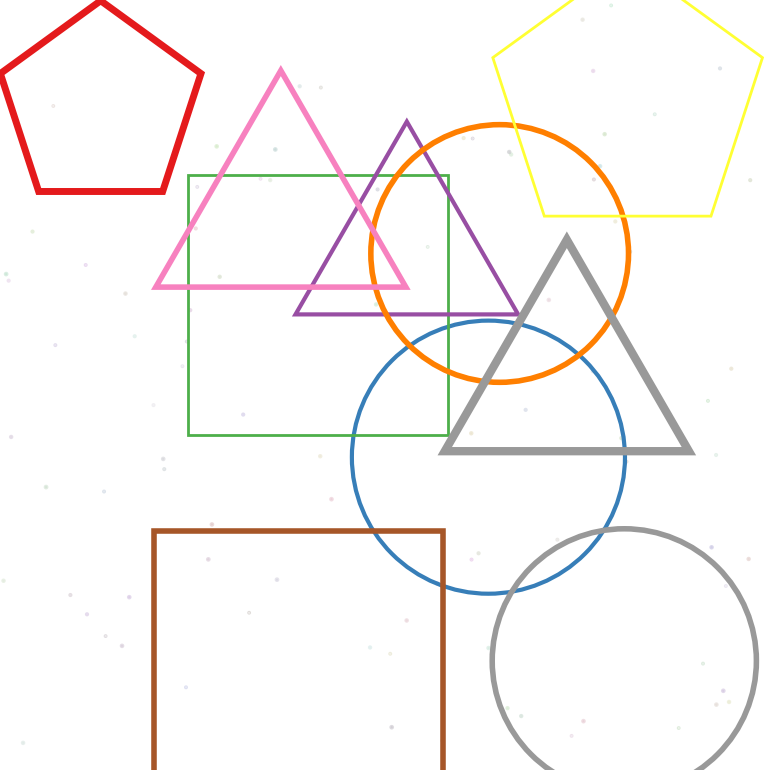[{"shape": "pentagon", "thickness": 2.5, "radius": 0.68, "center": [0.131, 0.862]}, {"shape": "circle", "thickness": 1.5, "radius": 0.89, "center": [0.634, 0.406]}, {"shape": "square", "thickness": 1, "radius": 0.85, "center": [0.413, 0.604]}, {"shape": "triangle", "thickness": 1.5, "radius": 0.83, "center": [0.528, 0.675]}, {"shape": "circle", "thickness": 2, "radius": 0.84, "center": [0.649, 0.671]}, {"shape": "pentagon", "thickness": 1, "radius": 0.92, "center": [0.815, 0.868]}, {"shape": "square", "thickness": 2, "radius": 0.94, "center": [0.388, 0.122]}, {"shape": "triangle", "thickness": 2, "radius": 0.94, "center": [0.365, 0.721]}, {"shape": "triangle", "thickness": 3, "radius": 0.92, "center": [0.736, 0.506]}, {"shape": "circle", "thickness": 2, "radius": 0.86, "center": [0.811, 0.142]}]